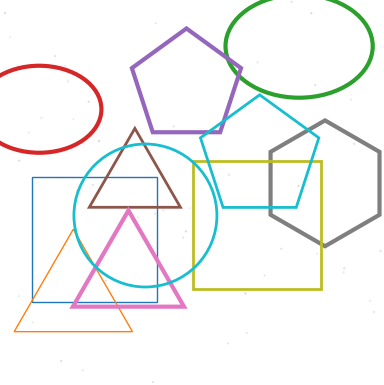[{"shape": "square", "thickness": 1, "radius": 0.81, "center": [0.246, 0.377]}, {"shape": "triangle", "thickness": 1, "radius": 0.89, "center": [0.19, 0.227]}, {"shape": "oval", "thickness": 3, "radius": 0.96, "center": [0.777, 0.88]}, {"shape": "oval", "thickness": 3, "radius": 0.81, "center": [0.102, 0.716]}, {"shape": "pentagon", "thickness": 3, "radius": 0.75, "center": [0.484, 0.777]}, {"shape": "triangle", "thickness": 2, "radius": 0.68, "center": [0.35, 0.53]}, {"shape": "triangle", "thickness": 3, "radius": 0.83, "center": [0.334, 0.287]}, {"shape": "hexagon", "thickness": 3, "radius": 0.82, "center": [0.844, 0.524]}, {"shape": "square", "thickness": 2, "radius": 0.83, "center": [0.668, 0.415]}, {"shape": "pentagon", "thickness": 2, "radius": 0.81, "center": [0.674, 0.592]}, {"shape": "circle", "thickness": 2, "radius": 0.93, "center": [0.378, 0.44]}]